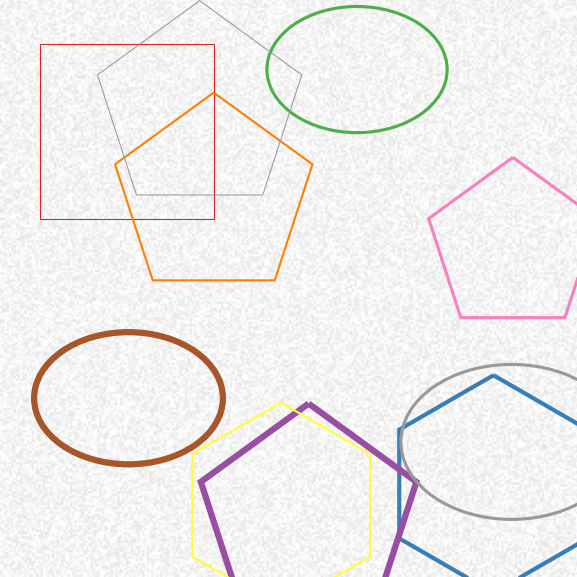[{"shape": "square", "thickness": 0.5, "radius": 0.75, "center": [0.22, 0.771]}, {"shape": "hexagon", "thickness": 2, "radius": 0.94, "center": [0.854, 0.161]}, {"shape": "oval", "thickness": 1.5, "radius": 0.78, "center": [0.618, 0.879]}, {"shape": "pentagon", "thickness": 3, "radius": 0.98, "center": [0.534, 0.104]}, {"shape": "pentagon", "thickness": 1, "radius": 0.9, "center": [0.37, 0.659]}, {"shape": "hexagon", "thickness": 1, "radius": 0.89, "center": [0.487, 0.124]}, {"shape": "oval", "thickness": 3, "radius": 0.82, "center": [0.223, 0.31]}, {"shape": "pentagon", "thickness": 1.5, "radius": 0.77, "center": [0.888, 0.573]}, {"shape": "pentagon", "thickness": 0.5, "radius": 0.93, "center": [0.346, 0.812]}, {"shape": "oval", "thickness": 1.5, "radius": 0.96, "center": [0.886, 0.234]}]